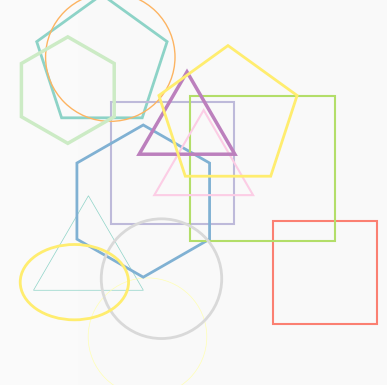[{"shape": "pentagon", "thickness": 2, "radius": 0.88, "center": [0.263, 0.837]}, {"shape": "triangle", "thickness": 0.5, "radius": 0.82, "center": [0.228, 0.328]}, {"shape": "circle", "thickness": 0.5, "radius": 0.77, "center": [0.381, 0.125]}, {"shape": "square", "thickness": 1.5, "radius": 0.79, "center": [0.444, 0.577]}, {"shape": "square", "thickness": 1.5, "radius": 0.67, "center": [0.839, 0.293]}, {"shape": "hexagon", "thickness": 2, "radius": 0.99, "center": [0.37, 0.478]}, {"shape": "circle", "thickness": 1, "radius": 0.83, "center": [0.285, 0.852]}, {"shape": "square", "thickness": 1.5, "radius": 0.94, "center": [0.677, 0.562]}, {"shape": "triangle", "thickness": 1.5, "radius": 0.74, "center": [0.526, 0.567]}, {"shape": "circle", "thickness": 2, "radius": 0.78, "center": [0.417, 0.276]}, {"shape": "triangle", "thickness": 2.5, "radius": 0.71, "center": [0.483, 0.671]}, {"shape": "hexagon", "thickness": 2.5, "radius": 0.69, "center": [0.175, 0.766]}, {"shape": "oval", "thickness": 2, "radius": 0.7, "center": [0.192, 0.267]}, {"shape": "pentagon", "thickness": 2, "radius": 0.94, "center": [0.588, 0.694]}]